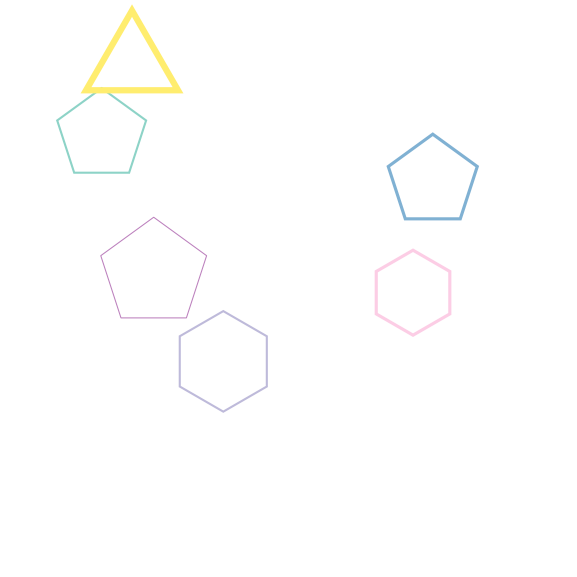[{"shape": "pentagon", "thickness": 1, "radius": 0.4, "center": [0.176, 0.766]}, {"shape": "hexagon", "thickness": 1, "radius": 0.44, "center": [0.387, 0.373]}, {"shape": "pentagon", "thickness": 1.5, "radius": 0.41, "center": [0.749, 0.686]}, {"shape": "hexagon", "thickness": 1.5, "radius": 0.37, "center": [0.715, 0.492]}, {"shape": "pentagon", "thickness": 0.5, "radius": 0.48, "center": [0.266, 0.527]}, {"shape": "triangle", "thickness": 3, "radius": 0.46, "center": [0.229, 0.889]}]